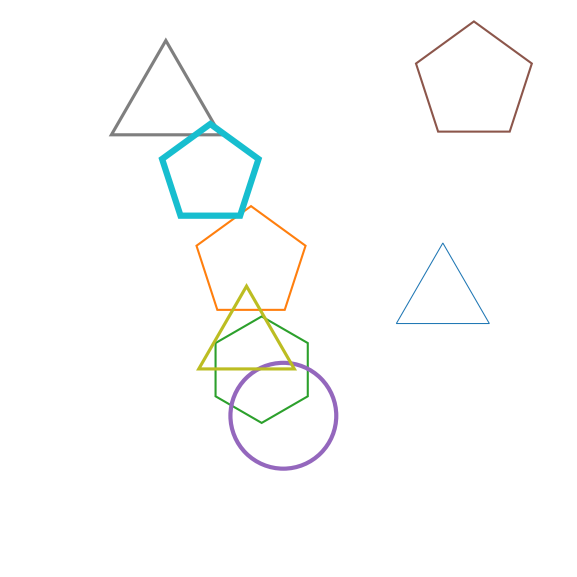[{"shape": "triangle", "thickness": 0.5, "radius": 0.46, "center": [0.767, 0.485]}, {"shape": "pentagon", "thickness": 1, "radius": 0.5, "center": [0.435, 0.543]}, {"shape": "hexagon", "thickness": 1, "radius": 0.46, "center": [0.453, 0.359]}, {"shape": "circle", "thickness": 2, "radius": 0.46, "center": [0.491, 0.279]}, {"shape": "pentagon", "thickness": 1, "radius": 0.53, "center": [0.821, 0.857]}, {"shape": "triangle", "thickness": 1.5, "radius": 0.54, "center": [0.287, 0.82]}, {"shape": "triangle", "thickness": 1.5, "radius": 0.48, "center": [0.427, 0.408]}, {"shape": "pentagon", "thickness": 3, "radius": 0.44, "center": [0.364, 0.697]}]